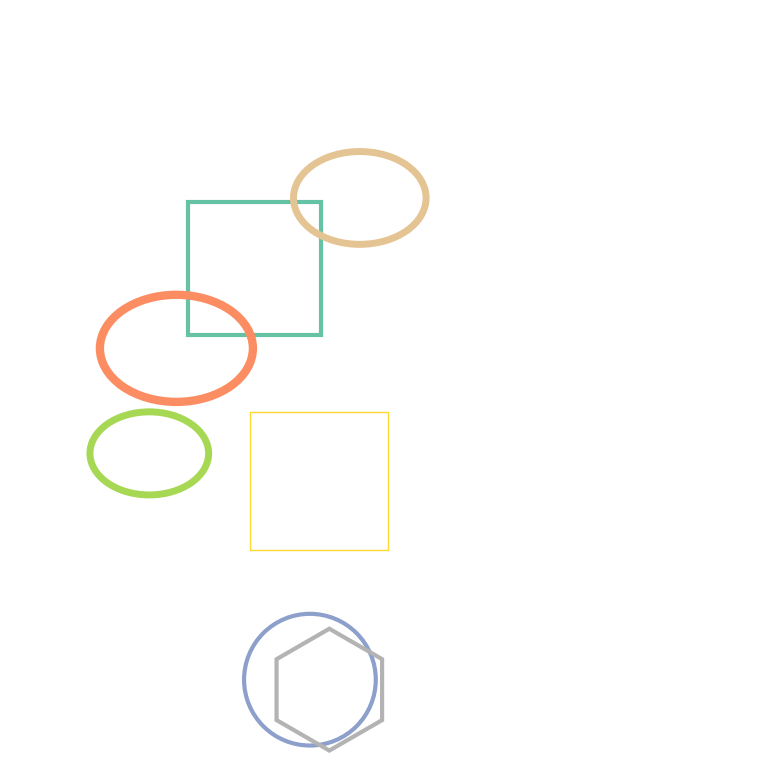[{"shape": "square", "thickness": 1.5, "radius": 0.43, "center": [0.33, 0.651]}, {"shape": "oval", "thickness": 3, "radius": 0.5, "center": [0.229, 0.548]}, {"shape": "circle", "thickness": 1.5, "radius": 0.43, "center": [0.402, 0.117]}, {"shape": "oval", "thickness": 2.5, "radius": 0.39, "center": [0.194, 0.411]}, {"shape": "square", "thickness": 0.5, "radius": 0.45, "center": [0.414, 0.376]}, {"shape": "oval", "thickness": 2.5, "radius": 0.43, "center": [0.467, 0.743]}, {"shape": "hexagon", "thickness": 1.5, "radius": 0.4, "center": [0.428, 0.104]}]